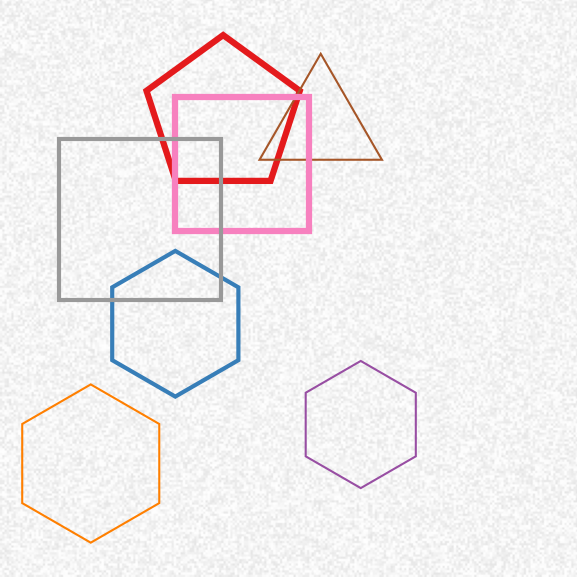[{"shape": "pentagon", "thickness": 3, "radius": 0.7, "center": [0.386, 0.799]}, {"shape": "hexagon", "thickness": 2, "radius": 0.63, "center": [0.304, 0.439]}, {"shape": "hexagon", "thickness": 1, "radius": 0.55, "center": [0.625, 0.264]}, {"shape": "hexagon", "thickness": 1, "radius": 0.69, "center": [0.157, 0.196]}, {"shape": "triangle", "thickness": 1, "radius": 0.61, "center": [0.555, 0.784]}, {"shape": "square", "thickness": 3, "radius": 0.58, "center": [0.418, 0.716]}, {"shape": "square", "thickness": 2, "radius": 0.7, "center": [0.242, 0.619]}]